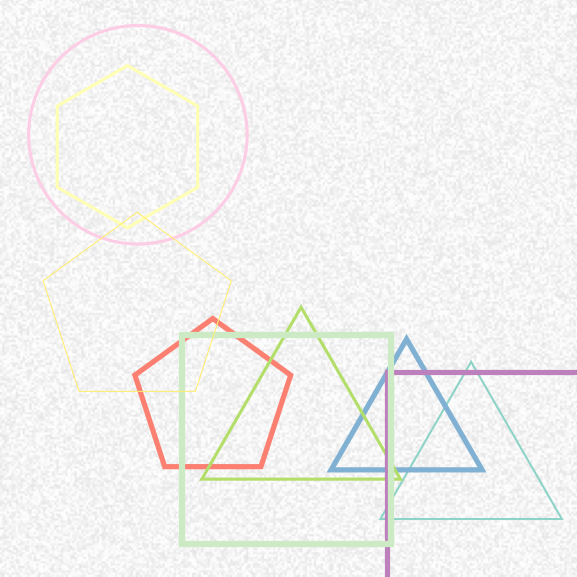[{"shape": "triangle", "thickness": 1, "radius": 0.91, "center": [0.816, 0.191]}, {"shape": "hexagon", "thickness": 1.5, "radius": 0.7, "center": [0.221, 0.745]}, {"shape": "pentagon", "thickness": 2.5, "radius": 0.71, "center": [0.368, 0.306]}, {"shape": "triangle", "thickness": 2.5, "radius": 0.75, "center": [0.704, 0.261]}, {"shape": "triangle", "thickness": 1.5, "radius": 0.99, "center": [0.521, 0.269]}, {"shape": "circle", "thickness": 1.5, "radius": 0.95, "center": [0.239, 0.766]}, {"shape": "square", "thickness": 2.5, "radius": 0.9, "center": [0.851, 0.176]}, {"shape": "square", "thickness": 3, "radius": 0.91, "center": [0.496, 0.238]}, {"shape": "pentagon", "thickness": 0.5, "radius": 0.86, "center": [0.238, 0.46]}]